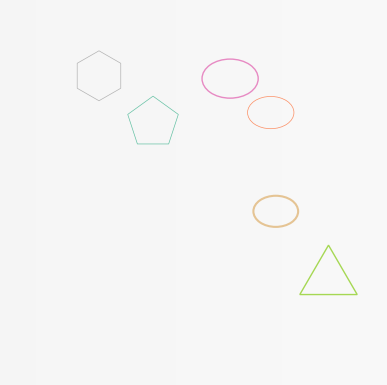[{"shape": "pentagon", "thickness": 0.5, "radius": 0.34, "center": [0.395, 0.682]}, {"shape": "oval", "thickness": 0.5, "radius": 0.3, "center": [0.699, 0.708]}, {"shape": "oval", "thickness": 1, "radius": 0.36, "center": [0.594, 0.796]}, {"shape": "triangle", "thickness": 1, "radius": 0.43, "center": [0.848, 0.278]}, {"shape": "oval", "thickness": 1.5, "radius": 0.29, "center": [0.712, 0.451]}, {"shape": "hexagon", "thickness": 0.5, "radius": 0.32, "center": [0.255, 0.803]}]